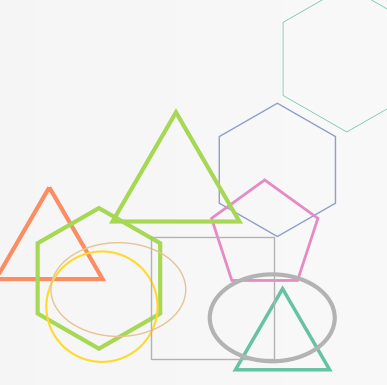[{"shape": "triangle", "thickness": 2.5, "radius": 0.7, "center": [0.729, 0.11]}, {"shape": "hexagon", "thickness": 0.5, "radius": 0.95, "center": [0.895, 0.847]}, {"shape": "triangle", "thickness": 3, "radius": 0.79, "center": [0.127, 0.355]}, {"shape": "hexagon", "thickness": 1, "radius": 0.87, "center": [0.716, 0.559]}, {"shape": "pentagon", "thickness": 2, "radius": 0.72, "center": [0.683, 0.388]}, {"shape": "triangle", "thickness": 3, "radius": 0.95, "center": [0.454, 0.519]}, {"shape": "hexagon", "thickness": 3, "radius": 0.91, "center": [0.255, 0.277]}, {"shape": "circle", "thickness": 1.5, "radius": 0.72, "center": [0.263, 0.203]}, {"shape": "oval", "thickness": 1, "radius": 0.87, "center": [0.305, 0.248]}, {"shape": "square", "thickness": 1, "radius": 0.79, "center": [0.548, 0.226]}, {"shape": "oval", "thickness": 3, "radius": 0.81, "center": [0.703, 0.174]}]